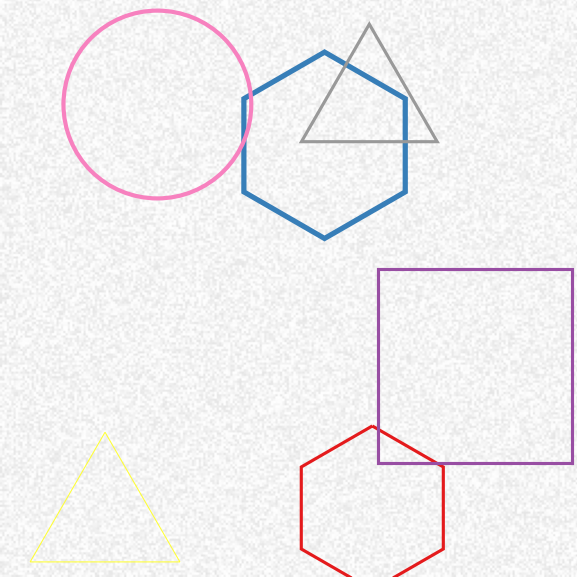[{"shape": "hexagon", "thickness": 1.5, "radius": 0.71, "center": [0.645, 0.12]}, {"shape": "hexagon", "thickness": 2.5, "radius": 0.81, "center": [0.562, 0.748]}, {"shape": "square", "thickness": 1.5, "radius": 0.84, "center": [0.823, 0.366]}, {"shape": "triangle", "thickness": 0.5, "radius": 0.75, "center": [0.182, 0.101]}, {"shape": "circle", "thickness": 2, "radius": 0.81, "center": [0.273, 0.818]}, {"shape": "triangle", "thickness": 1.5, "radius": 0.68, "center": [0.64, 0.822]}]